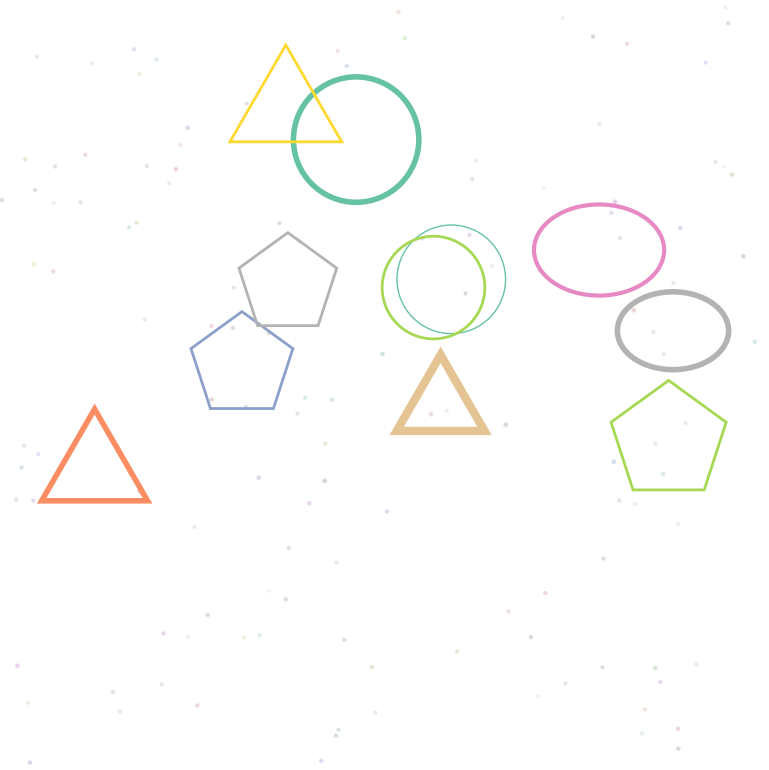[{"shape": "circle", "thickness": 2, "radius": 0.41, "center": [0.463, 0.819]}, {"shape": "circle", "thickness": 0.5, "radius": 0.35, "center": [0.586, 0.637]}, {"shape": "triangle", "thickness": 2, "radius": 0.4, "center": [0.123, 0.389]}, {"shape": "pentagon", "thickness": 1, "radius": 0.35, "center": [0.314, 0.526]}, {"shape": "oval", "thickness": 1.5, "radius": 0.42, "center": [0.778, 0.675]}, {"shape": "pentagon", "thickness": 1, "radius": 0.39, "center": [0.868, 0.427]}, {"shape": "circle", "thickness": 1, "radius": 0.33, "center": [0.563, 0.627]}, {"shape": "triangle", "thickness": 1, "radius": 0.42, "center": [0.371, 0.858]}, {"shape": "triangle", "thickness": 3, "radius": 0.33, "center": [0.572, 0.473]}, {"shape": "pentagon", "thickness": 1, "radius": 0.33, "center": [0.374, 0.631]}, {"shape": "oval", "thickness": 2, "radius": 0.36, "center": [0.874, 0.57]}]